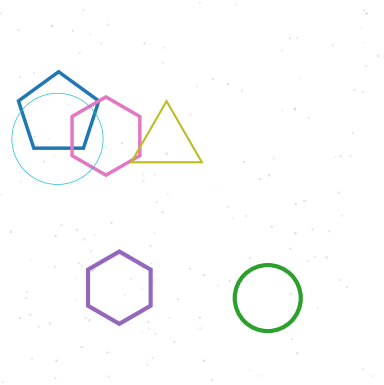[{"shape": "pentagon", "thickness": 2.5, "radius": 0.55, "center": [0.152, 0.704]}, {"shape": "circle", "thickness": 3, "radius": 0.43, "center": [0.695, 0.226]}, {"shape": "hexagon", "thickness": 3, "radius": 0.47, "center": [0.31, 0.253]}, {"shape": "hexagon", "thickness": 2.5, "radius": 0.51, "center": [0.275, 0.647]}, {"shape": "triangle", "thickness": 1.5, "radius": 0.53, "center": [0.433, 0.631]}, {"shape": "circle", "thickness": 0.5, "radius": 0.59, "center": [0.149, 0.639]}]